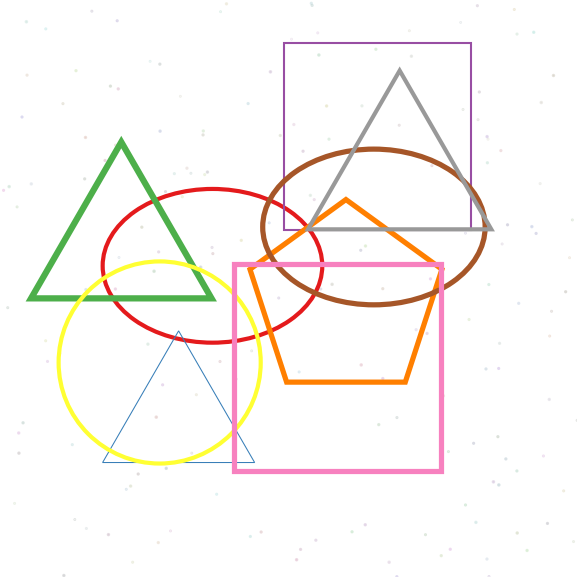[{"shape": "oval", "thickness": 2, "radius": 0.95, "center": [0.368, 0.539]}, {"shape": "triangle", "thickness": 0.5, "radius": 0.76, "center": [0.309, 0.274]}, {"shape": "triangle", "thickness": 3, "radius": 0.9, "center": [0.21, 0.573]}, {"shape": "square", "thickness": 1, "radius": 0.81, "center": [0.654, 0.763]}, {"shape": "pentagon", "thickness": 2.5, "radius": 0.87, "center": [0.599, 0.479]}, {"shape": "circle", "thickness": 2, "radius": 0.87, "center": [0.276, 0.371]}, {"shape": "oval", "thickness": 2.5, "radius": 0.96, "center": [0.647, 0.606]}, {"shape": "square", "thickness": 2.5, "radius": 0.89, "center": [0.584, 0.363]}, {"shape": "triangle", "thickness": 2, "radius": 0.92, "center": [0.692, 0.694]}]